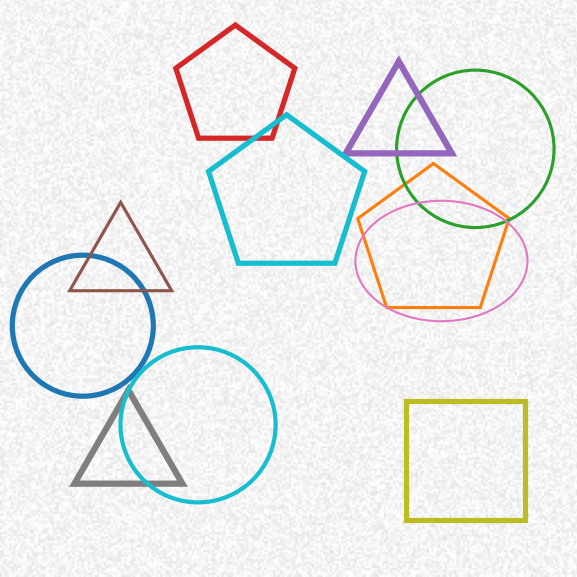[{"shape": "circle", "thickness": 2.5, "radius": 0.61, "center": [0.143, 0.435]}, {"shape": "pentagon", "thickness": 1.5, "radius": 0.69, "center": [0.751, 0.578]}, {"shape": "circle", "thickness": 1.5, "radius": 0.68, "center": [0.823, 0.741]}, {"shape": "pentagon", "thickness": 2.5, "radius": 0.54, "center": [0.408, 0.847]}, {"shape": "triangle", "thickness": 3, "radius": 0.53, "center": [0.691, 0.787]}, {"shape": "triangle", "thickness": 1.5, "radius": 0.51, "center": [0.209, 0.547]}, {"shape": "oval", "thickness": 1, "radius": 0.74, "center": [0.764, 0.547]}, {"shape": "triangle", "thickness": 3, "radius": 0.54, "center": [0.222, 0.216]}, {"shape": "square", "thickness": 2.5, "radius": 0.52, "center": [0.806, 0.202]}, {"shape": "pentagon", "thickness": 2.5, "radius": 0.71, "center": [0.496, 0.658]}, {"shape": "circle", "thickness": 2, "radius": 0.67, "center": [0.343, 0.264]}]